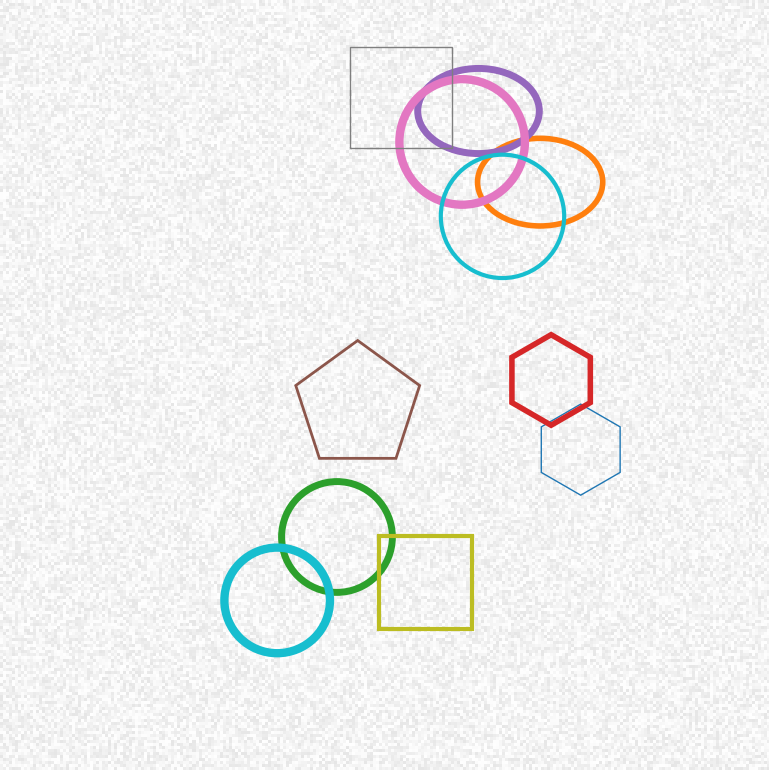[{"shape": "hexagon", "thickness": 0.5, "radius": 0.3, "center": [0.754, 0.416]}, {"shape": "oval", "thickness": 2, "radius": 0.41, "center": [0.701, 0.763]}, {"shape": "circle", "thickness": 2.5, "radius": 0.36, "center": [0.438, 0.303]}, {"shape": "hexagon", "thickness": 2, "radius": 0.29, "center": [0.716, 0.507]}, {"shape": "oval", "thickness": 2.5, "radius": 0.39, "center": [0.621, 0.856]}, {"shape": "pentagon", "thickness": 1, "radius": 0.42, "center": [0.465, 0.473]}, {"shape": "circle", "thickness": 3, "radius": 0.41, "center": [0.6, 0.816]}, {"shape": "square", "thickness": 0.5, "radius": 0.33, "center": [0.52, 0.873]}, {"shape": "square", "thickness": 1.5, "radius": 0.3, "center": [0.552, 0.244]}, {"shape": "circle", "thickness": 3, "radius": 0.34, "center": [0.36, 0.22]}, {"shape": "circle", "thickness": 1.5, "radius": 0.4, "center": [0.653, 0.719]}]